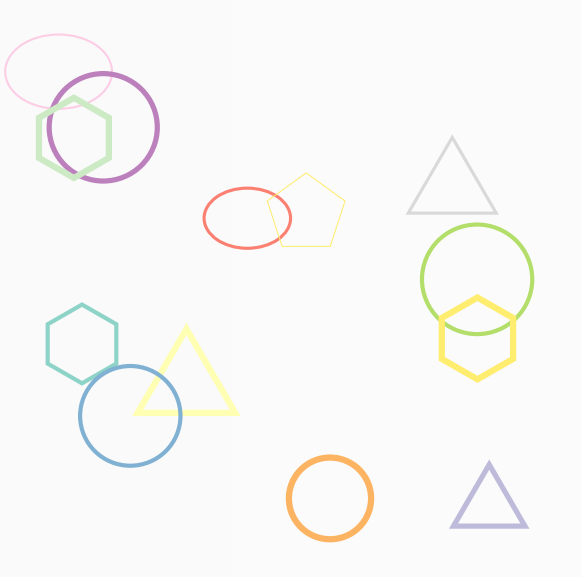[{"shape": "hexagon", "thickness": 2, "radius": 0.34, "center": [0.141, 0.404]}, {"shape": "triangle", "thickness": 3, "radius": 0.48, "center": [0.321, 0.333]}, {"shape": "triangle", "thickness": 2.5, "radius": 0.36, "center": [0.842, 0.124]}, {"shape": "oval", "thickness": 1.5, "radius": 0.37, "center": [0.425, 0.621]}, {"shape": "circle", "thickness": 2, "radius": 0.43, "center": [0.224, 0.279]}, {"shape": "circle", "thickness": 3, "radius": 0.35, "center": [0.568, 0.136]}, {"shape": "circle", "thickness": 2, "radius": 0.47, "center": [0.821, 0.515]}, {"shape": "oval", "thickness": 1, "radius": 0.46, "center": [0.101, 0.875]}, {"shape": "triangle", "thickness": 1.5, "radius": 0.44, "center": [0.778, 0.674]}, {"shape": "circle", "thickness": 2.5, "radius": 0.47, "center": [0.178, 0.779]}, {"shape": "hexagon", "thickness": 3, "radius": 0.35, "center": [0.127, 0.76]}, {"shape": "hexagon", "thickness": 3, "radius": 0.35, "center": [0.821, 0.413]}, {"shape": "pentagon", "thickness": 0.5, "radius": 0.35, "center": [0.527, 0.629]}]